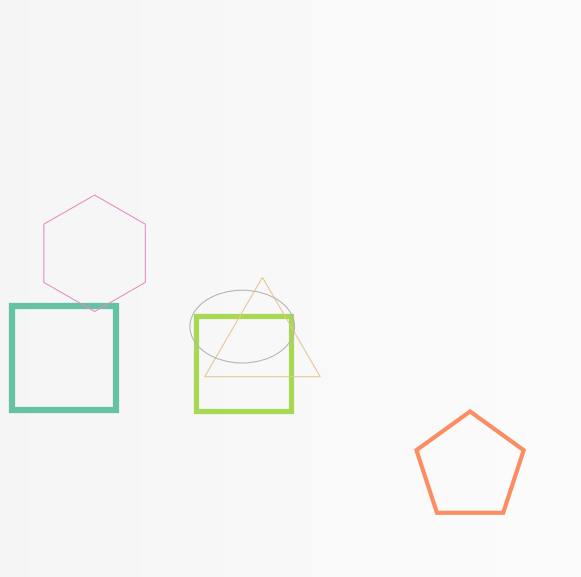[{"shape": "square", "thickness": 3, "radius": 0.45, "center": [0.11, 0.379]}, {"shape": "pentagon", "thickness": 2, "radius": 0.48, "center": [0.809, 0.19]}, {"shape": "hexagon", "thickness": 0.5, "radius": 0.5, "center": [0.163, 0.561]}, {"shape": "square", "thickness": 2.5, "radius": 0.41, "center": [0.419, 0.37]}, {"shape": "triangle", "thickness": 0.5, "radius": 0.57, "center": [0.451, 0.404]}, {"shape": "oval", "thickness": 0.5, "radius": 0.45, "center": [0.417, 0.434]}]